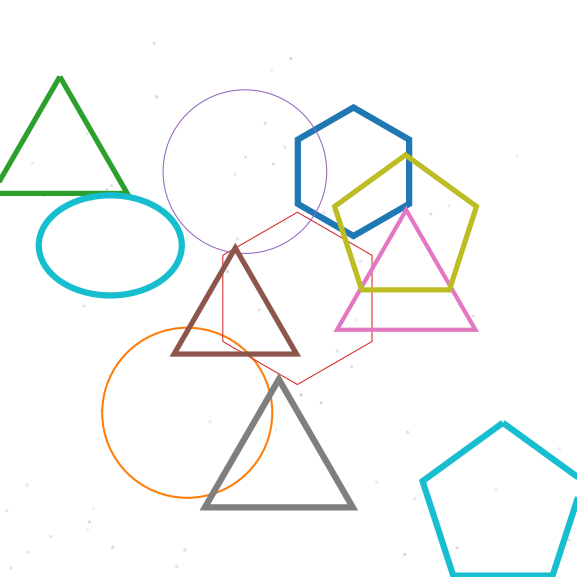[{"shape": "hexagon", "thickness": 3, "radius": 0.56, "center": [0.612, 0.702]}, {"shape": "circle", "thickness": 1, "radius": 0.74, "center": [0.324, 0.284]}, {"shape": "triangle", "thickness": 2.5, "radius": 0.67, "center": [0.104, 0.732]}, {"shape": "hexagon", "thickness": 0.5, "radius": 0.75, "center": [0.515, 0.482]}, {"shape": "circle", "thickness": 0.5, "radius": 0.71, "center": [0.424, 0.702]}, {"shape": "triangle", "thickness": 2.5, "radius": 0.61, "center": [0.407, 0.447]}, {"shape": "triangle", "thickness": 2, "radius": 0.69, "center": [0.703, 0.497]}, {"shape": "triangle", "thickness": 3, "radius": 0.74, "center": [0.483, 0.194]}, {"shape": "pentagon", "thickness": 2.5, "radius": 0.65, "center": [0.702, 0.602]}, {"shape": "oval", "thickness": 3, "radius": 0.62, "center": [0.191, 0.574]}, {"shape": "pentagon", "thickness": 3, "radius": 0.73, "center": [0.871, 0.121]}]